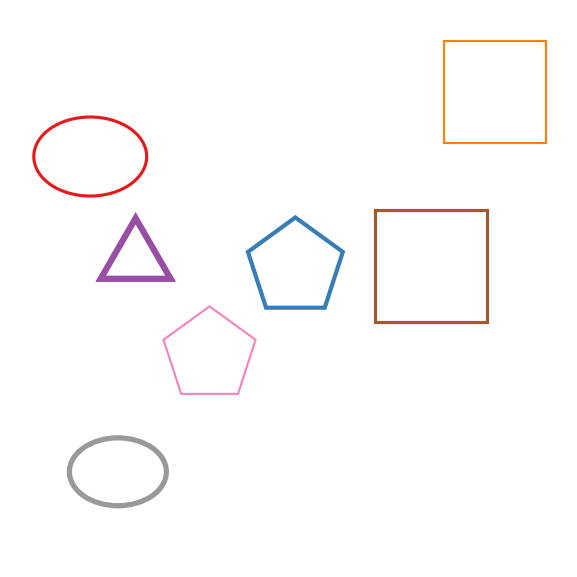[{"shape": "oval", "thickness": 1.5, "radius": 0.49, "center": [0.156, 0.728]}, {"shape": "pentagon", "thickness": 2, "radius": 0.43, "center": [0.511, 0.536]}, {"shape": "triangle", "thickness": 3, "radius": 0.35, "center": [0.235, 0.551]}, {"shape": "square", "thickness": 1, "radius": 0.44, "center": [0.857, 0.84]}, {"shape": "square", "thickness": 1.5, "radius": 0.49, "center": [0.747, 0.539]}, {"shape": "pentagon", "thickness": 1, "radius": 0.42, "center": [0.363, 0.385]}, {"shape": "oval", "thickness": 2.5, "radius": 0.42, "center": [0.204, 0.182]}]